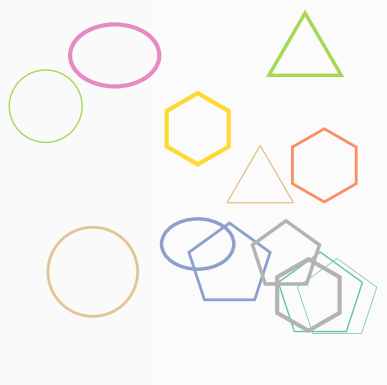[{"shape": "pentagon", "thickness": 1, "radius": 0.57, "center": [0.827, 0.231]}, {"shape": "pentagon", "thickness": 0.5, "radius": 0.54, "center": [0.87, 0.221]}, {"shape": "hexagon", "thickness": 2, "radius": 0.48, "center": [0.837, 0.57]}, {"shape": "pentagon", "thickness": 2, "radius": 0.55, "center": [0.592, 0.31]}, {"shape": "oval", "thickness": 2.5, "radius": 0.47, "center": [0.51, 0.366]}, {"shape": "oval", "thickness": 3, "radius": 0.58, "center": [0.296, 0.856]}, {"shape": "triangle", "thickness": 2.5, "radius": 0.54, "center": [0.787, 0.858]}, {"shape": "circle", "thickness": 1, "radius": 0.47, "center": [0.118, 0.724]}, {"shape": "hexagon", "thickness": 3, "radius": 0.46, "center": [0.51, 0.666]}, {"shape": "circle", "thickness": 2, "radius": 0.58, "center": [0.239, 0.294]}, {"shape": "triangle", "thickness": 1, "radius": 0.5, "center": [0.671, 0.523]}, {"shape": "pentagon", "thickness": 2.5, "radius": 0.45, "center": [0.738, 0.336]}, {"shape": "hexagon", "thickness": 3, "radius": 0.46, "center": [0.796, 0.234]}]